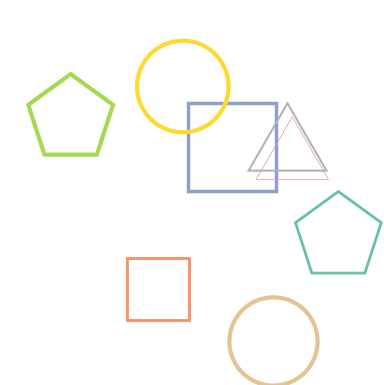[{"shape": "pentagon", "thickness": 2, "radius": 0.59, "center": [0.879, 0.385]}, {"shape": "square", "thickness": 2, "radius": 0.4, "center": [0.41, 0.249]}, {"shape": "square", "thickness": 2.5, "radius": 0.57, "center": [0.602, 0.619]}, {"shape": "triangle", "thickness": 0.5, "radius": 0.54, "center": [0.759, 0.588]}, {"shape": "pentagon", "thickness": 3, "radius": 0.58, "center": [0.184, 0.692]}, {"shape": "circle", "thickness": 3, "radius": 0.59, "center": [0.475, 0.775]}, {"shape": "circle", "thickness": 3, "radius": 0.57, "center": [0.71, 0.113]}, {"shape": "triangle", "thickness": 1.5, "radius": 0.58, "center": [0.747, 0.615]}]